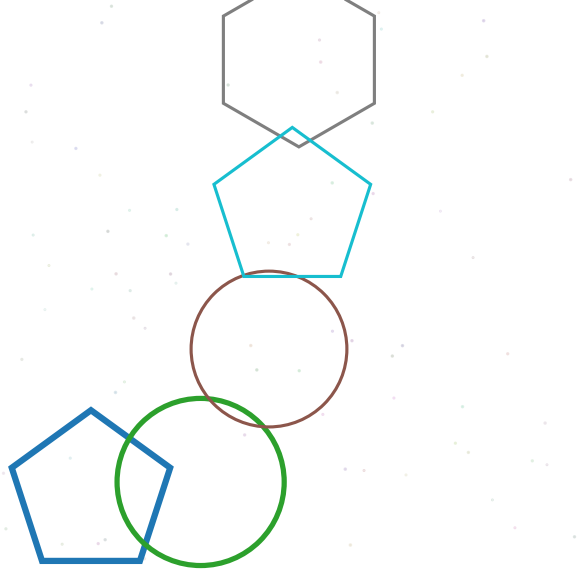[{"shape": "pentagon", "thickness": 3, "radius": 0.72, "center": [0.158, 0.145]}, {"shape": "circle", "thickness": 2.5, "radius": 0.72, "center": [0.347, 0.165]}, {"shape": "circle", "thickness": 1.5, "radius": 0.67, "center": [0.466, 0.395]}, {"shape": "hexagon", "thickness": 1.5, "radius": 0.75, "center": [0.518, 0.896]}, {"shape": "pentagon", "thickness": 1.5, "radius": 0.71, "center": [0.506, 0.636]}]